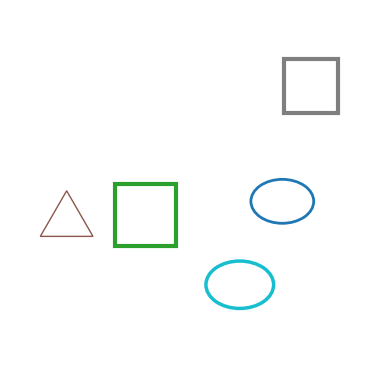[{"shape": "oval", "thickness": 2, "radius": 0.41, "center": [0.733, 0.477]}, {"shape": "square", "thickness": 3, "radius": 0.4, "center": [0.378, 0.441]}, {"shape": "triangle", "thickness": 1, "radius": 0.39, "center": [0.173, 0.426]}, {"shape": "square", "thickness": 3, "radius": 0.35, "center": [0.807, 0.777]}, {"shape": "oval", "thickness": 2.5, "radius": 0.44, "center": [0.623, 0.26]}]